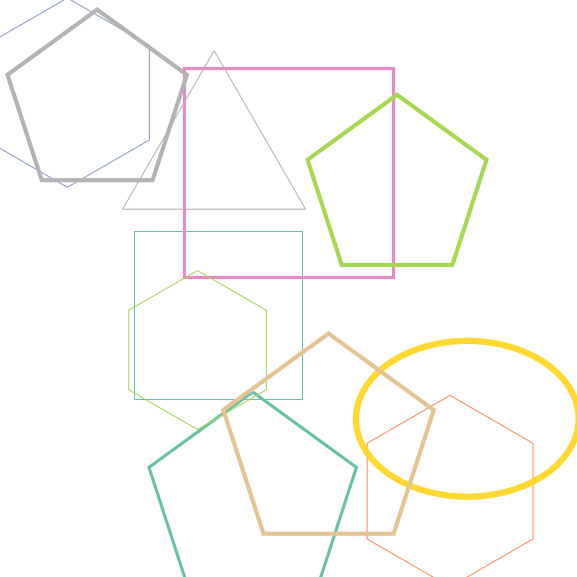[{"shape": "square", "thickness": 0.5, "radius": 0.73, "center": [0.377, 0.454]}, {"shape": "pentagon", "thickness": 1.5, "radius": 0.94, "center": [0.438, 0.132]}, {"shape": "hexagon", "thickness": 0.5, "radius": 0.83, "center": [0.779, 0.149]}, {"shape": "hexagon", "thickness": 0.5, "radius": 0.82, "center": [0.117, 0.839]}, {"shape": "square", "thickness": 1.5, "radius": 0.9, "center": [0.5, 0.7]}, {"shape": "pentagon", "thickness": 2, "radius": 0.81, "center": [0.688, 0.672]}, {"shape": "hexagon", "thickness": 0.5, "radius": 0.69, "center": [0.342, 0.393]}, {"shape": "oval", "thickness": 3, "radius": 0.96, "center": [0.809, 0.274]}, {"shape": "pentagon", "thickness": 2, "radius": 0.96, "center": [0.569, 0.23]}, {"shape": "pentagon", "thickness": 2, "radius": 0.82, "center": [0.168, 0.819]}, {"shape": "triangle", "thickness": 0.5, "radius": 0.92, "center": [0.371, 0.728]}]